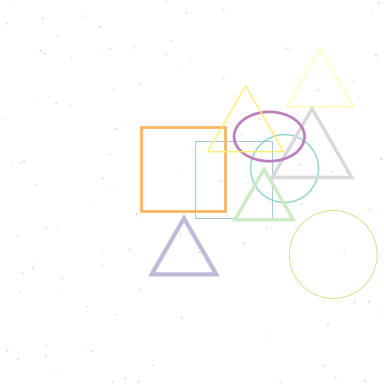[{"shape": "circle", "thickness": 1, "radius": 0.44, "center": [0.739, 0.562]}, {"shape": "triangle", "thickness": 1, "radius": 0.5, "center": [0.832, 0.773]}, {"shape": "triangle", "thickness": 3, "radius": 0.49, "center": [0.478, 0.336]}, {"shape": "square", "thickness": 0.5, "radius": 0.5, "center": [0.607, 0.533]}, {"shape": "square", "thickness": 2, "radius": 0.55, "center": [0.475, 0.562]}, {"shape": "circle", "thickness": 0.5, "radius": 0.57, "center": [0.865, 0.339]}, {"shape": "triangle", "thickness": 2.5, "radius": 0.6, "center": [0.81, 0.599]}, {"shape": "oval", "thickness": 2, "radius": 0.46, "center": [0.7, 0.645]}, {"shape": "triangle", "thickness": 2.5, "radius": 0.44, "center": [0.686, 0.473]}, {"shape": "triangle", "thickness": 1, "radius": 0.57, "center": [0.638, 0.663]}]